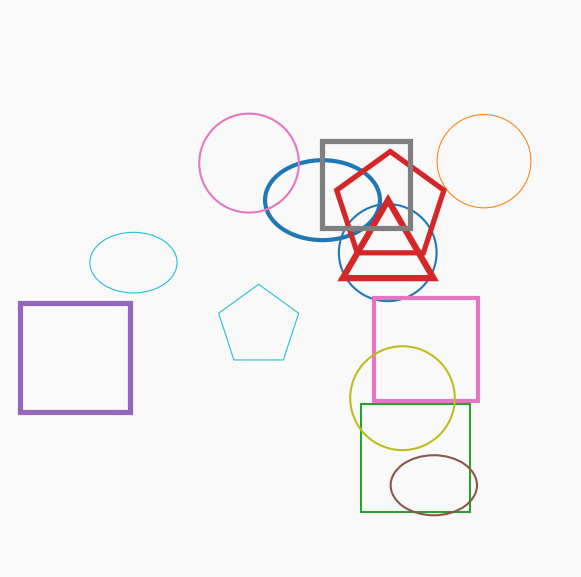[{"shape": "oval", "thickness": 2, "radius": 0.49, "center": [0.555, 0.653]}, {"shape": "circle", "thickness": 1, "radius": 0.42, "center": [0.667, 0.562]}, {"shape": "circle", "thickness": 0.5, "radius": 0.4, "center": [0.833, 0.72]}, {"shape": "square", "thickness": 1, "radius": 0.47, "center": [0.714, 0.206]}, {"shape": "pentagon", "thickness": 2.5, "radius": 0.48, "center": [0.671, 0.64]}, {"shape": "triangle", "thickness": 3, "radius": 0.45, "center": [0.668, 0.563]}, {"shape": "square", "thickness": 2.5, "radius": 0.47, "center": [0.129, 0.38]}, {"shape": "oval", "thickness": 1, "radius": 0.37, "center": [0.746, 0.159]}, {"shape": "circle", "thickness": 1, "radius": 0.43, "center": [0.428, 0.717]}, {"shape": "square", "thickness": 2, "radius": 0.45, "center": [0.733, 0.394]}, {"shape": "square", "thickness": 2.5, "radius": 0.38, "center": [0.629, 0.68]}, {"shape": "circle", "thickness": 1, "radius": 0.45, "center": [0.692, 0.31]}, {"shape": "oval", "thickness": 0.5, "radius": 0.38, "center": [0.23, 0.544]}, {"shape": "pentagon", "thickness": 0.5, "radius": 0.36, "center": [0.445, 0.434]}]